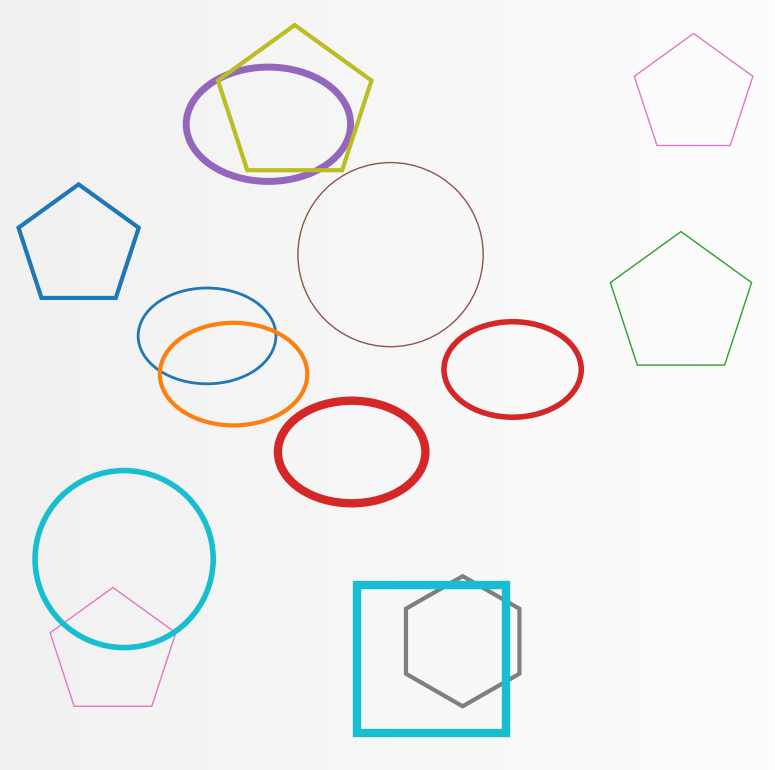[{"shape": "oval", "thickness": 1, "radius": 0.44, "center": [0.267, 0.564]}, {"shape": "pentagon", "thickness": 1.5, "radius": 0.41, "center": [0.101, 0.679]}, {"shape": "oval", "thickness": 1.5, "radius": 0.48, "center": [0.301, 0.514]}, {"shape": "pentagon", "thickness": 0.5, "radius": 0.48, "center": [0.879, 0.603]}, {"shape": "oval", "thickness": 3, "radius": 0.48, "center": [0.454, 0.413]}, {"shape": "oval", "thickness": 2, "radius": 0.44, "center": [0.661, 0.52]}, {"shape": "oval", "thickness": 2.5, "radius": 0.53, "center": [0.346, 0.839]}, {"shape": "circle", "thickness": 0.5, "radius": 0.6, "center": [0.504, 0.669]}, {"shape": "pentagon", "thickness": 0.5, "radius": 0.4, "center": [0.895, 0.876]}, {"shape": "pentagon", "thickness": 0.5, "radius": 0.43, "center": [0.146, 0.152]}, {"shape": "hexagon", "thickness": 1.5, "radius": 0.42, "center": [0.597, 0.167]}, {"shape": "pentagon", "thickness": 1.5, "radius": 0.52, "center": [0.38, 0.863]}, {"shape": "square", "thickness": 3, "radius": 0.48, "center": [0.557, 0.144]}, {"shape": "circle", "thickness": 2, "radius": 0.57, "center": [0.16, 0.274]}]